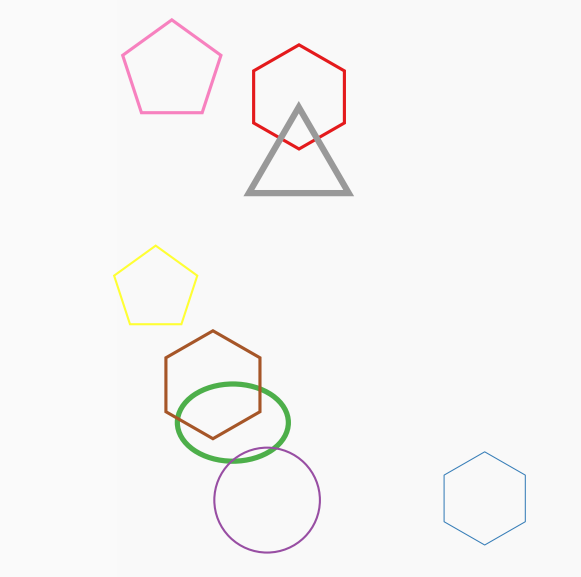[{"shape": "hexagon", "thickness": 1.5, "radius": 0.45, "center": [0.514, 0.831]}, {"shape": "hexagon", "thickness": 0.5, "radius": 0.4, "center": [0.834, 0.136]}, {"shape": "oval", "thickness": 2.5, "radius": 0.48, "center": [0.401, 0.267]}, {"shape": "circle", "thickness": 1, "radius": 0.45, "center": [0.46, 0.133]}, {"shape": "pentagon", "thickness": 1, "radius": 0.38, "center": [0.268, 0.499]}, {"shape": "hexagon", "thickness": 1.5, "radius": 0.47, "center": [0.366, 0.333]}, {"shape": "pentagon", "thickness": 1.5, "radius": 0.44, "center": [0.296, 0.876]}, {"shape": "triangle", "thickness": 3, "radius": 0.5, "center": [0.514, 0.714]}]